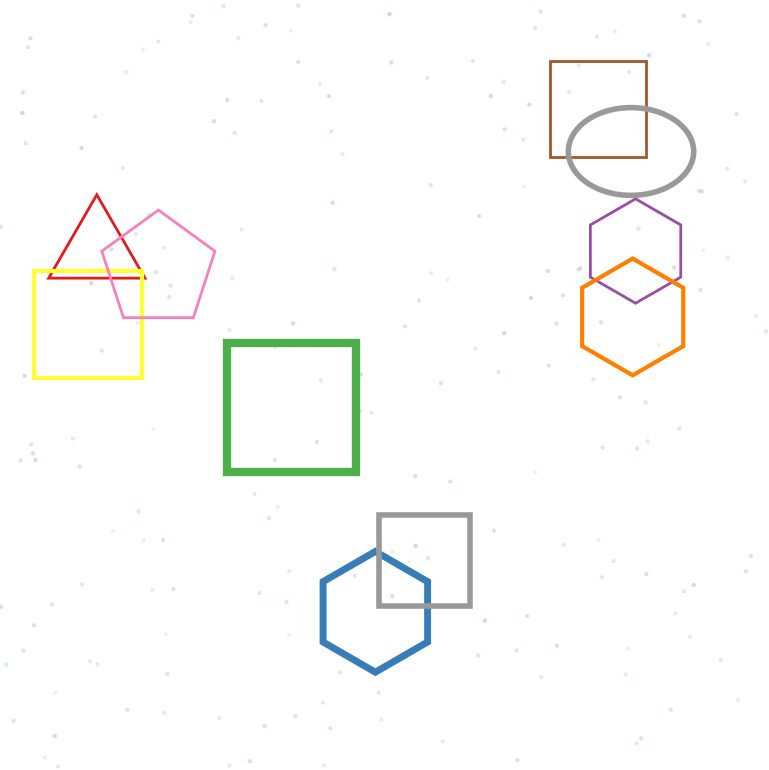[{"shape": "triangle", "thickness": 1, "radius": 0.36, "center": [0.126, 0.675]}, {"shape": "hexagon", "thickness": 2.5, "radius": 0.39, "center": [0.487, 0.205]}, {"shape": "square", "thickness": 3, "radius": 0.42, "center": [0.379, 0.471]}, {"shape": "hexagon", "thickness": 1, "radius": 0.34, "center": [0.825, 0.674]}, {"shape": "hexagon", "thickness": 1.5, "radius": 0.38, "center": [0.822, 0.588]}, {"shape": "square", "thickness": 1.5, "radius": 0.35, "center": [0.114, 0.579]}, {"shape": "square", "thickness": 1, "radius": 0.31, "center": [0.776, 0.859]}, {"shape": "pentagon", "thickness": 1, "radius": 0.39, "center": [0.206, 0.65]}, {"shape": "oval", "thickness": 2, "radius": 0.41, "center": [0.819, 0.803]}, {"shape": "square", "thickness": 2, "radius": 0.29, "center": [0.551, 0.272]}]